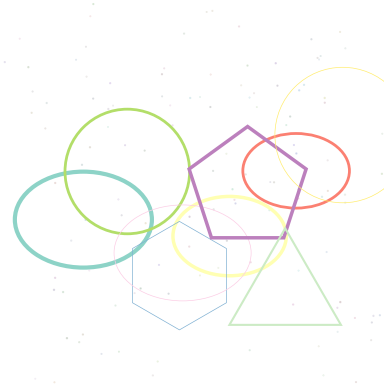[{"shape": "oval", "thickness": 3, "radius": 0.89, "center": [0.217, 0.43]}, {"shape": "oval", "thickness": 2.5, "radius": 0.74, "center": [0.596, 0.387]}, {"shape": "oval", "thickness": 2, "radius": 0.69, "center": [0.769, 0.556]}, {"shape": "hexagon", "thickness": 0.5, "radius": 0.7, "center": [0.466, 0.284]}, {"shape": "circle", "thickness": 2, "radius": 0.81, "center": [0.331, 0.555]}, {"shape": "oval", "thickness": 0.5, "radius": 0.89, "center": [0.474, 0.343]}, {"shape": "pentagon", "thickness": 2.5, "radius": 0.8, "center": [0.643, 0.512]}, {"shape": "triangle", "thickness": 1.5, "radius": 0.84, "center": [0.741, 0.24]}, {"shape": "circle", "thickness": 0.5, "radius": 0.88, "center": [0.89, 0.649]}]